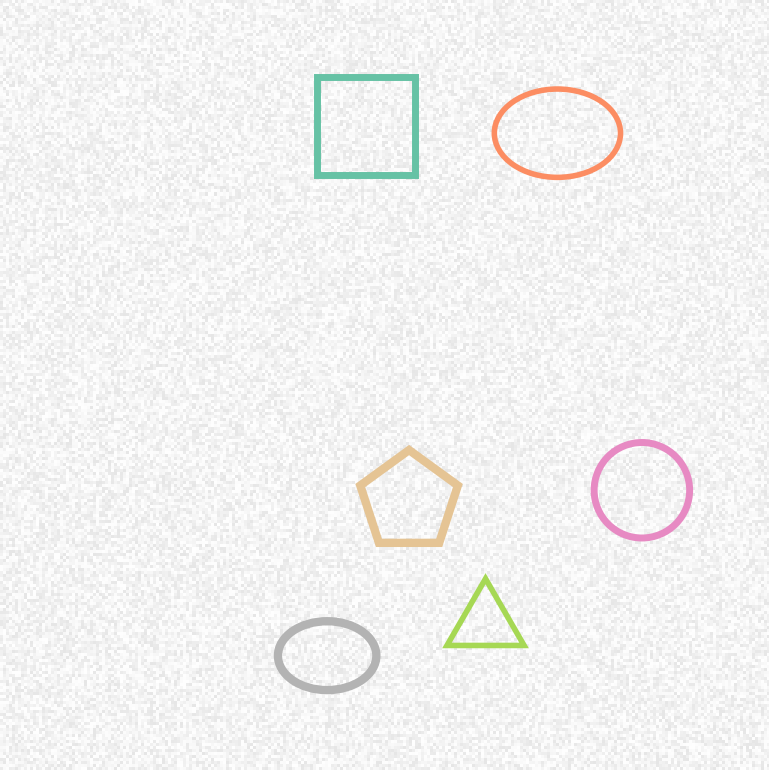[{"shape": "square", "thickness": 2.5, "radius": 0.32, "center": [0.475, 0.836]}, {"shape": "oval", "thickness": 2, "radius": 0.41, "center": [0.724, 0.827]}, {"shape": "circle", "thickness": 2.5, "radius": 0.31, "center": [0.834, 0.363]}, {"shape": "triangle", "thickness": 2, "radius": 0.29, "center": [0.631, 0.191]}, {"shape": "pentagon", "thickness": 3, "radius": 0.33, "center": [0.531, 0.349]}, {"shape": "oval", "thickness": 3, "radius": 0.32, "center": [0.425, 0.148]}]